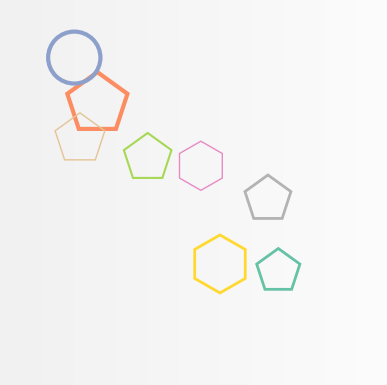[{"shape": "pentagon", "thickness": 2, "radius": 0.29, "center": [0.718, 0.296]}, {"shape": "pentagon", "thickness": 3, "radius": 0.41, "center": [0.251, 0.731]}, {"shape": "circle", "thickness": 3, "radius": 0.34, "center": [0.192, 0.85]}, {"shape": "hexagon", "thickness": 1, "radius": 0.32, "center": [0.518, 0.569]}, {"shape": "pentagon", "thickness": 1.5, "radius": 0.32, "center": [0.381, 0.59]}, {"shape": "hexagon", "thickness": 2, "radius": 0.38, "center": [0.568, 0.314]}, {"shape": "pentagon", "thickness": 1, "radius": 0.34, "center": [0.206, 0.639]}, {"shape": "pentagon", "thickness": 2, "radius": 0.31, "center": [0.691, 0.483]}]